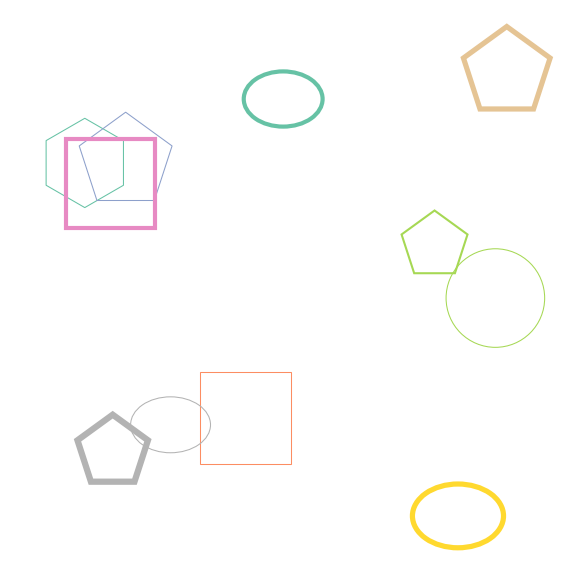[{"shape": "oval", "thickness": 2, "radius": 0.34, "center": [0.49, 0.828]}, {"shape": "hexagon", "thickness": 0.5, "radius": 0.39, "center": [0.147, 0.717]}, {"shape": "square", "thickness": 0.5, "radius": 0.4, "center": [0.425, 0.275]}, {"shape": "pentagon", "thickness": 0.5, "radius": 0.42, "center": [0.218, 0.72]}, {"shape": "square", "thickness": 2, "radius": 0.38, "center": [0.192, 0.681]}, {"shape": "pentagon", "thickness": 1, "radius": 0.3, "center": [0.752, 0.575]}, {"shape": "circle", "thickness": 0.5, "radius": 0.43, "center": [0.858, 0.483]}, {"shape": "oval", "thickness": 2.5, "radius": 0.39, "center": [0.793, 0.106]}, {"shape": "pentagon", "thickness": 2.5, "radius": 0.39, "center": [0.878, 0.874]}, {"shape": "oval", "thickness": 0.5, "radius": 0.35, "center": [0.295, 0.264]}, {"shape": "pentagon", "thickness": 3, "radius": 0.32, "center": [0.195, 0.217]}]